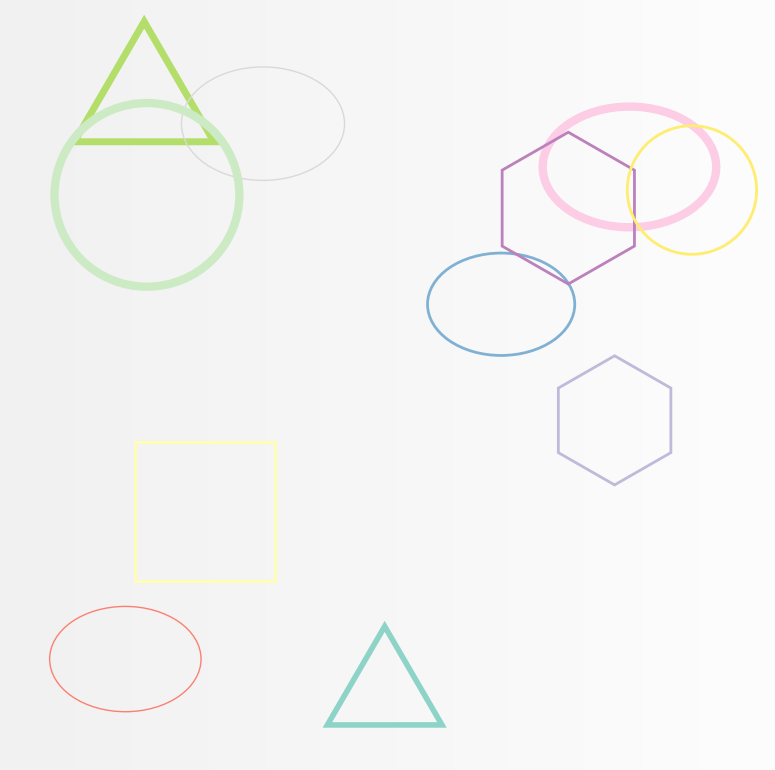[{"shape": "triangle", "thickness": 2, "radius": 0.43, "center": [0.496, 0.101]}, {"shape": "square", "thickness": 1, "radius": 0.45, "center": [0.265, 0.336]}, {"shape": "hexagon", "thickness": 1, "radius": 0.42, "center": [0.793, 0.454]}, {"shape": "oval", "thickness": 0.5, "radius": 0.49, "center": [0.162, 0.144]}, {"shape": "oval", "thickness": 1, "radius": 0.47, "center": [0.647, 0.605]}, {"shape": "triangle", "thickness": 2.5, "radius": 0.52, "center": [0.186, 0.868]}, {"shape": "oval", "thickness": 3, "radius": 0.56, "center": [0.812, 0.783]}, {"shape": "oval", "thickness": 0.5, "radius": 0.53, "center": [0.339, 0.839]}, {"shape": "hexagon", "thickness": 1, "radius": 0.49, "center": [0.733, 0.73]}, {"shape": "circle", "thickness": 3, "radius": 0.6, "center": [0.19, 0.747]}, {"shape": "circle", "thickness": 1, "radius": 0.42, "center": [0.893, 0.753]}]